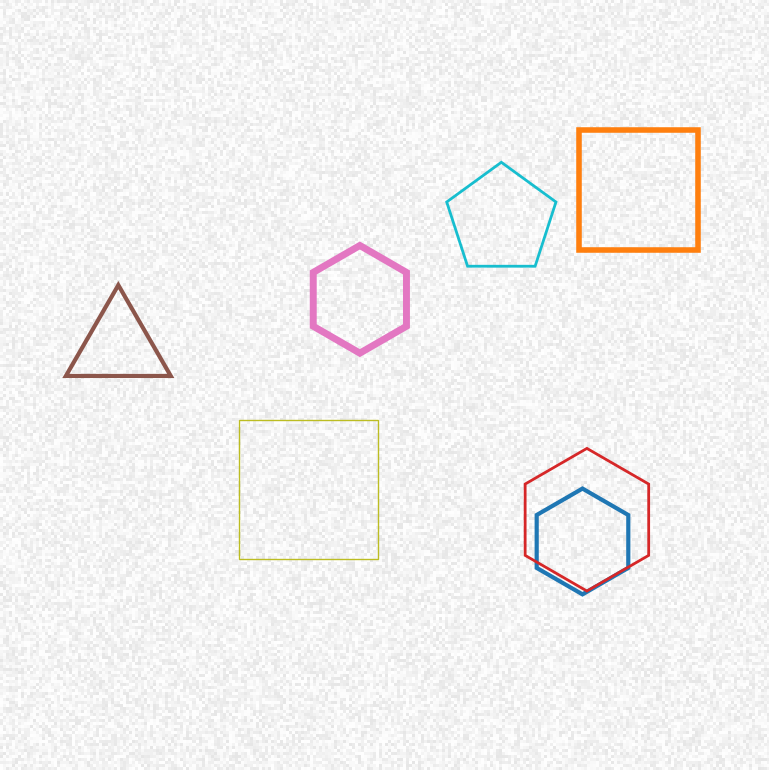[{"shape": "hexagon", "thickness": 1.5, "radius": 0.34, "center": [0.756, 0.297]}, {"shape": "square", "thickness": 2, "radius": 0.39, "center": [0.829, 0.753]}, {"shape": "hexagon", "thickness": 1, "radius": 0.46, "center": [0.762, 0.325]}, {"shape": "triangle", "thickness": 1.5, "radius": 0.39, "center": [0.154, 0.551]}, {"shape": "hexagon", "thickness": 2.5, "radius": 0.35, "center": [0.467, 0.611]}, {"shape": "square", "thickness": 0.5, "radius": 0.45, "center": [0.4, 0.365]}, {"shape": "pentagon", "thickness": 1, "radius": 0.37, "center": [0.651, 0.715]}]